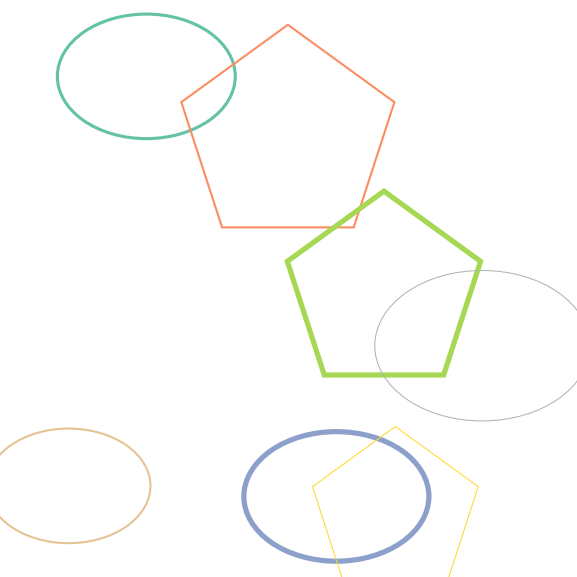[{"shape": "oval", "thickness": 1.5, "radius": 0.77, "center": [0.253, 0.867]}, {"shape": "pentagon", "thickness": 1, "radius": 0.97, "center": [0.498, 0.762]}, {"shape": "oval", "thickness": 2.5, "radius": 0.8, "center": [0.582, 0.14]}, {"shape": "pentagon", "thickness": 2.5, "radius": 0.88, "center": [0.665, 0.492]}, {"shape": "pentagon", "thickness": 0.5, "radius": 0.75, "center": [0.685, 0.11]}, {"shape": "oval", "thickness": 1, "radius": 0.71, "center": [0.119, 0.158]}, {"shape": "oval", "thickness": 0.5, "radius": 0.93, "center": [0.835, 0.401]}]